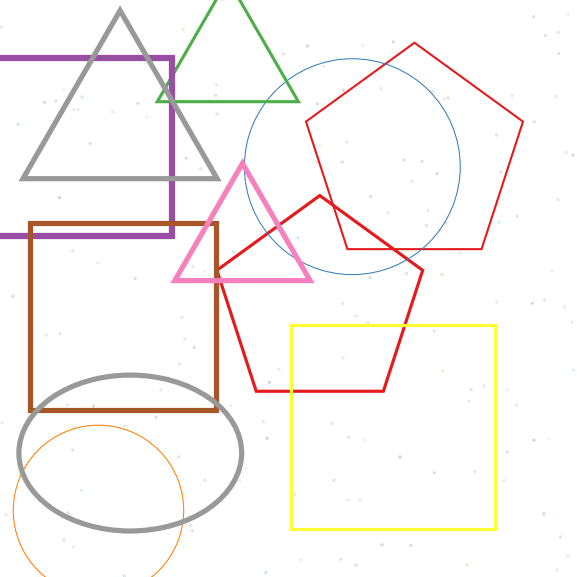[{"shape": "pentagon", "thickness": 1, "radius": 0.99, "center": [0.718, 0.728]}, {"shape": "pentagon", "thickness": 1.5, "radius": 0.94, "center": [0.554, 0.473]}, {"shape": "circle", "thickness": 0.5, "radius": 0.93, "center": [0.61, 0.711]}, {"shape": "triangle", "thickness": 1.5, "radius": 0.71, "center": [0.395, 0.894]}, {"shape": "square", "thickness": 3, "radius": 0.77, "center": [0.143, 0.745]}, {"shape": "circle", "thickness": 0.5, "radius": 0.74, "center": [0.171, 0.115]}, {"shape": "square", "thickness": 1.5, "radius": 0.88, "center": [0.681, 0.259]}, {"shape": "square", "thickness": 2.5, "radius": 0.81, "center": [0.213, 0.451]}, {"shape": "triangle", "thickness": 2.5, "radius": 0.68, "center": [0.42, 0.581]}, {"shape": "triangle", "thickness": 2.5, "radius": 0.97, "center": [0.208, 0.787]}, {"shape": "oval", "thickness": 2.5, "radius": 0.96, "center": [0.226, 0.215]}]